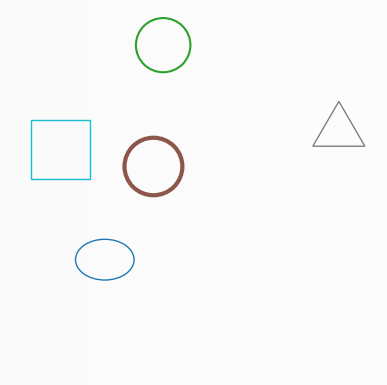[{"shape": "oval", "thickness": 1, "radius": 0.38, "center": [0.27, 0.326]}, {"shape": "circle", "thickness": 1.5, "radius": 0.35, "center": [0.421, 0.883]}, {"shape": "circle", "thickness": 3, "radius": 0.37, "center": [0.396, 0.568]}, {"shape": "triangle", "thickness": 1, "radius": 0.39, "center": [0.874, 0.659]}, {"shape": "square", "thickness": 1, "radius": 0.38, "center": [0.156, 0.612]}]